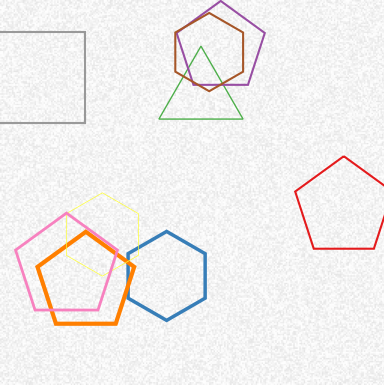[{"shape": "pentagon", "thickness": 1.5, "radius": 0.66, "center": [0.893, 0.461]}, {"shape": "hexagon", "thickness": 2.5, "radius": 0.58, "center": [0.433, 0.283]}, {"shape": "triangle", "thickness": 1, "radius": 0.63, "center": [0.522, 0.754]}, {"shape": "pentagon", "thickness": 1.5, "radius": 0.6, "center": [0.573, 0.877]}, {"shape": "pentagon", "thickness": 3, "radius": 0.66, "center": [0.223, 0.266]}, {"shape": "hexagon", "thickness": 0.5, "radius": 0.54, "center": [0.266, 0.391]}, {"shape": "hexagon", "thickness": 1.5, "radius": 0.51, "center": [0.543, 0.865]}, {"shape": "pentagon", "thickness": 2, "radius": 0.7, "center": [0.173, 0.307]}, {"shape": "square", "thickness": 1.5, "radius": 0.59, "center": [0.101, 0.799]}]